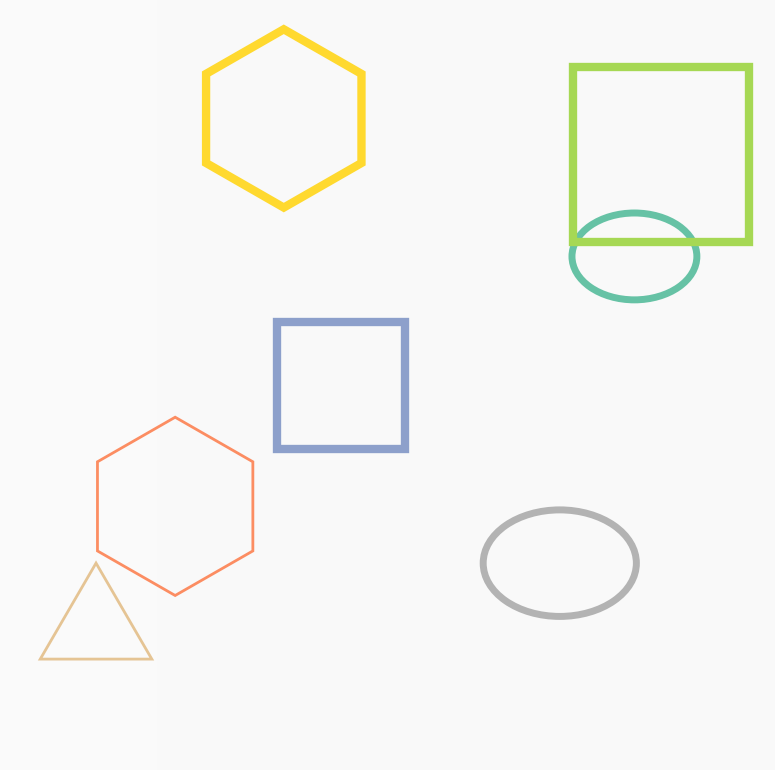[{"shape": "oval", "thickness": 2.5, "radius": 0.4, "center": [0.819, 0.667]}, {"shape": "hexagon", "thickness": 1, "radius": 0.58, "center": [0.226, 0.342]}, {"shape": "square", "thickness": 3, "radius": 0.41, "center": [0.44, 0.499]}, {"shape": "square", "thickness": 3, "radius": 0.57, "center": [0.853, 0.8]}, {"shape": "hexagon", "thickness": 3, "radius": 0.58, "center": [0.366, 0.846]}, {"shape": "triangle", "thickness": 1, "radius": 0.42, "center": [0.124, 0.186]}, {"shape": "oval", "thickness": 2.5, "radius": 0.49, "center": [0.722, 0.269]}]